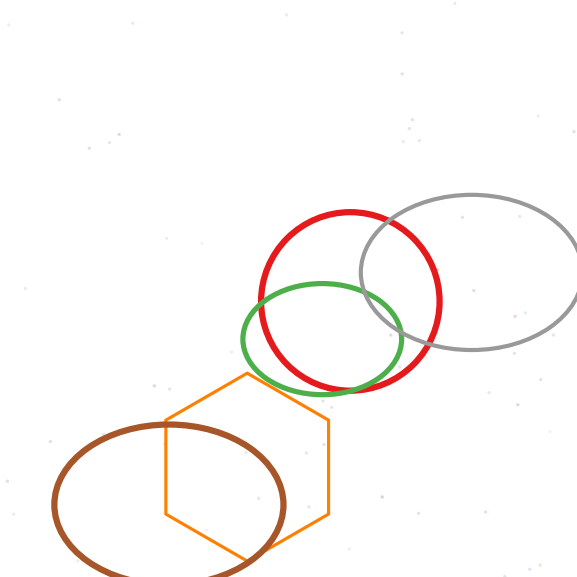[{"shape": "circle", "thickness": 3, "radius": 0.77, "center": [0.607, 0.477]}, {"shape": "oval", "thickness": 2.5, "radius": 0.69, "center": [0.558, 0.412]}, {"shape": "hexagon", "thickness": 1.5, "radius": 0.81, "center": [0.428, 0.19]}, {"shape": "oval", "thickness": 3, "radius": 0.99, "center": [0.292, 0.125]}, {"shape": "oval", "thickness": 2, "radius": 0.96, "center": [0.817, 0.527]}]